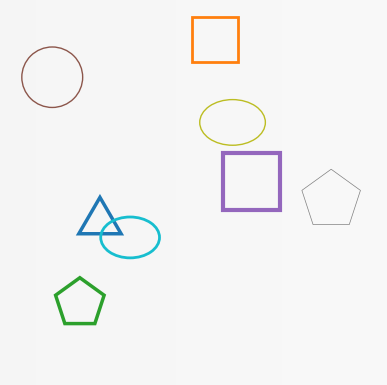[{"shape": "triangle", "thickness": 2.5, "radius": 0.31, "center": [0.258, 0.424]}, {"shape": "square", "thickness": 2, "radius": 0.3, "center": [0.554, 0.897]}, {"shape": "pentagon", "thickness": 2.5, "radius": 0.33, "center": [0.206, 0.213]}, {"shape": "square", "thickness": 3, "radius": 0.37, "center": [0.649, 0.528]}, {"shape": "circle", "thickness": 1, "radius": 0.39, "center": [0.135, 0.799]}, {"shape": "pentagon", "thickness": 0.5, "radius": 0.4, "center": [0.855, 0.481]}, {"shape": "oval", "thickness": 1, "radius": 0.42, "center": [0.6, 0.682]}, {"shape": "oval", "thickness": 2, "radius": 0.38, "center": [0.336, 0.383]}]